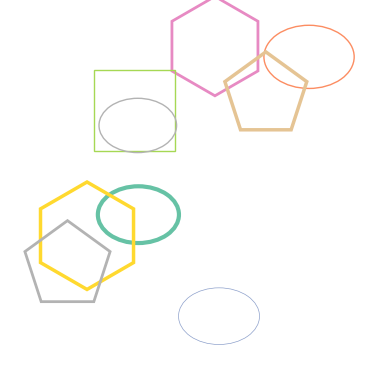[{"shape": "oval", "thickness": 3, "radius": 0.53, "center": [0.359, 0.442]}, {"shape": "oval", "thickness": 1, "radius": 0.59, "center": [0.803, 0.852]}, {"shape": "oval", "thickness": 0.5, "radius": 0.53, "center": [0.569, 0.179]}, {"shape": "hexagon", "thickness": 2, "radius": 0.64, "center": [0.558, 0.88]}, {"shape": "square", "thickness": 1, "radius": 0.52, "center": [0.35, 0.712]}, {"shape": "hexagon", "thickness": 2.5, "radius": 0.7, "center": [0.226, 0.388]}, {"shape": "pentagon", "thickness": 2.5, "radius": 0.56, "center": [0.69, 0.753]}, {"shape": "oval", "thickness": 1, "radius": 0.5, "center": [0.358, 0.674]}, {"shape": "pentagon", "thickness": 2, "radius": 0.58, "center": [0.175, 0.311]}]